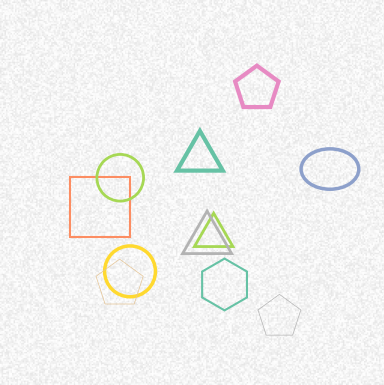[{"shape": "triangle", "thickness": 3, "radius": 0.34, "center": [0.519, 0.591]}, {"shape": "hexagon", "thickness": 1.5, "radius": 0.34, "center": [0.583, 0.261]}, {"shape": "square", "thickness": 1.5, "radius": 0.39, "center": [0.261, 0.462]}, {"shape": "oval", "thickness": 2.5, "radius": 0.37, "center": [0.857, 0.561]}, {"shape": "pentagon", "thickness": 3, "radius": 0.3, "center": [0.667, 0.77]}, {"shape": "circle", "thickness": 2, "radius": 0.3, "center": [0.312, 0.538]}, {"shape": "triangle", "thickness": 2, "radius": 0.29, "center": [0.555, 0.388]}, {"shape": "circle", "thickness": 2.5, "radius": 0.33, "center": [0.338, 0.295]}, {"shape": "pentagon", "thickness": 0.5, "radius": 0.32, "center": [0.311, 0.262]}, {"shape": "pentagon", "thickness": 0.5, "radius": 0.29, "center": [0.726, 0.177]}, {"shape": "triangle", "thickness": 2, "radius": 0.37, "center": [0.538, 0.378]}]